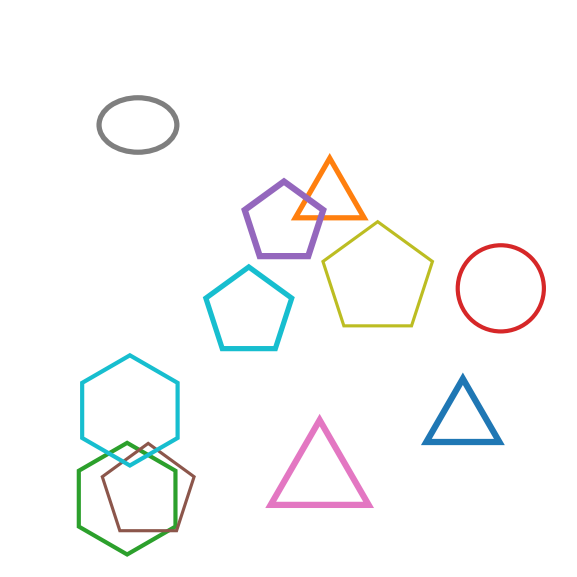[{"shape": "triangle", "thickness": 3, "radius": 0.37, "center": [0.802, 0.27]}, {"shape": "triangle", "thickness": 2.5, "radius": 0.34, "center": [0.571, 0.656]}, {"shape": "hexagon", "thickness": 2, "radius": 0.48, "center": [0.22, 0.136]}, {"shape": "circle", "thickness": 2, "radius": 0.37, "center": [0.867, 0.5]}, {"shape": "pentagon", "thickness": 3, "radius": 0.36, "center": [0.492, 0.613]}, {"shape": "pentagon", "thickness": 1.5, "radius": 0.42, "center": [0.257, 0.148]}, {"shape": "triangle", "thickness": 3, "radius": 0.49, "center": [0.554, 0.174]}, {"shape": "oval", "thickness": 2.5, "radius": 0.34, "center": [0.239, 0.783]}, {"shape": "pentagon", "thickness": 1.5, "radius": 0.5, "center": [0.654, 0.516]}, {"shape": "pentagon", "thickness": 2.5, "radius": 0.39, "center": [0.431, 0.459]}, {"shape": "hexagon", "thickness": 2, "radius": 0.48, "center": [0.225, 0.288]}]